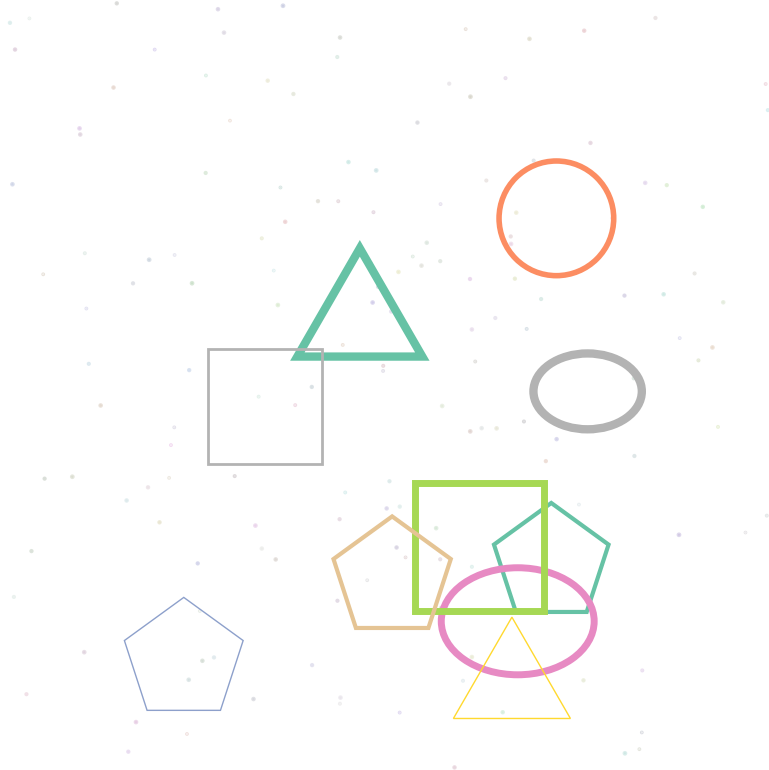[{"shape": "triangle", "thickness": 3, "radius": 0.47, "center": [0.467, 0.584]}, {"shape": "pentagon", "thickness": 1.5, "radius": 0.39, "center": [0.716, 0.269]}, {"shape": "circle", "thickness": 2, "radius": 0.37, "center": [0.723, 0.716]}, {"shape": "pentagon", "thickness": 0.5, "radius": 0.41, "center": [0.239, 0.143]}, {"shape": "oval", "thickness": 2.5, "radius": 0.5, "center": [0.672, 0.193]}, {"shape": "square", "thickness": 2.5, "radius": 0.42, "center": [0.623, 0.29]}, {"shape": "triangle", "thickness": 0.5, "radius": 0.44, "center": [0.665, 0.111]}, {"shape": "pentagon", "thickness": 1.5, "radius": 0.4, "center": [0.509, 0.249]}, {"shape": "oval", "thickness": 3, "radius": 0.35, "center": [0.763, 0.492]}, {"shape": "square", "thickness": 1, "radius": 0.37, "center": [0.344, 0.472]}]